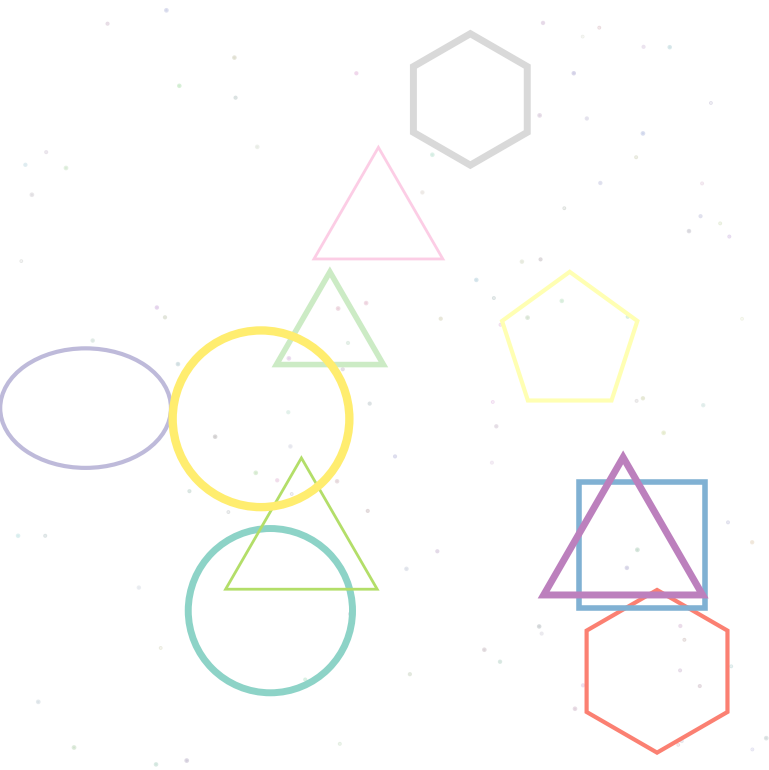[{"shape": "circle", "thickness": 2.5, "radius": 0.53, "center": [0.351, 0.207]}, {"shape": "pentagon", "thickness": 1.5, "radius": 0.46, "center": [0.74, 0.555]}, {"shape": "oval", "thickness": 1.5, "radius": 0.55, "center": [0.111, 0.47]}, {"shape": "hexagon", "thickness": 1.5, "radius": 0.53, "center": [0.853, 0.128]}, {"shape": "square", "thickness": 2, "radius": 0.41, "center": [0.834, 0.292]}, {"shape": "triangle", "thickness": 1, "radius": 0.57, "center": [0.391, 0.292]}, {"shape": "triangle", "thickness": 1, "radius": 0.48, "center": [0.491, 0.712]}, {"shape": "hexagon", "thickness": 2.5, "radius": 0.43, "center": [0.611, 0.871]}, {"shape": "triangle", "thickness": 2.5, "radius": 0.6, "center": [0.809, 0.287]}, {"shape": "triangle", "thickness": 2, "radius": 0.4, "center": [0.428, 0.567]}, {"shape": "circle", "thickness": 3, "radius": 0.57, "center": [0.339, 0.456]}]